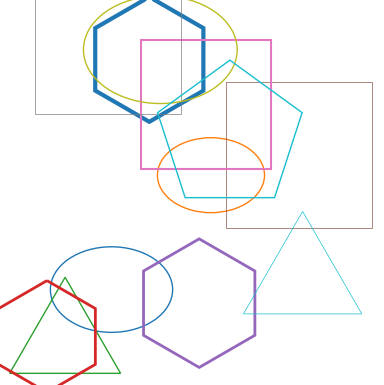[{"shape": "hexagon", "thickness": 3, "radius": 0.81, "center": [0.388, 0.846]}, {"shape": "oval", "thickness": 1, "radius": 0.79, "center": [0.29, 0.248]}, {"shape": "oval", "thickness": 1, "radius": 0.7, "center": [0.548, 0.545]}, {"shape": "triangle", "thickness": 1, "radius": 0.83, "center": [0.169, 0.113]}, {"shape": "hexagon", "thickness": 2, "radius": 0.73, "center": [0.122, 0.126]}, {"shape": "hexagon", "thickness": 2, "radius": 0.83, "center": [0.517, 0.213]}, {"shape": "square", "thickness": 0.5, "radius": 0.95, "center": [0.777, 0.597]}, {"shape": "square", "thickness": 1.5, "radius": 0.84, "center": [0.535, 0.728]}, {"shape": "square", "thickness": 0.5, "radius": 0.95, "center": [0.281, 0.895]}, {"shape": "oval", "thickness": 1, "radius": 1.0, "center": [0.416, 0.871]}, {"shape": "pentagon", "thickness": 1, "radius": 0.99, "center": [0.597, 0.646]}, {"shape": "triangle", "thickness": 0.5, "radius": 0.89, "center": [0.786, 0.273]}]